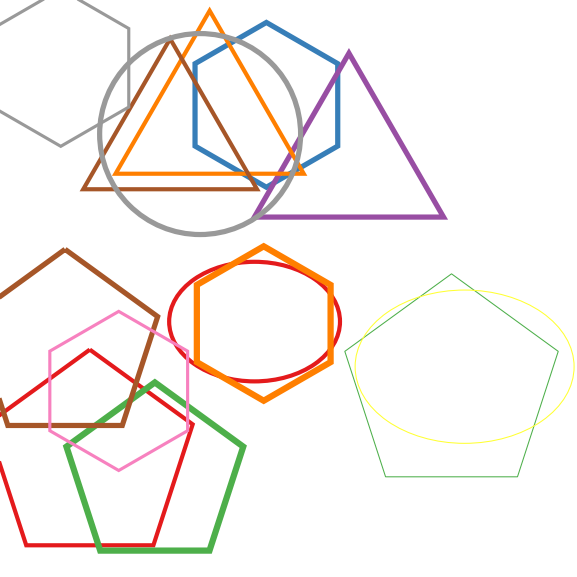[{"shape": "pentagon", "thickness": 2, "radius": 0.94, "center": [0.156, 0.206]}, {"shape": "oval", "thickness": 2, "radius": 0.74, "center": [0.441, 0.442]}, {"shape": "hexagon", "thickness": 2.5, "radius": 0.71, "center": [0.461, 0.818]}, {"shape": "pentagon", "thickness": 3, "radius": 0.8, "center": [0.268, 0.176]}, {"shape": "pentagon", "thickness": 0.5, "radius": 0.97, "center": [0.782, 0.331]}, {"shape": "triangle", "thickness": 2.5, "radius": 0.95, "center": [0.604, 0.718]}, {"shape": "triangle", "thickness": 2, "radius": 0.94, "center": [0.363, 0.792]}, {"shape": "hexagon", "thickness": 3, "radius": 0.67, "center": [0.457, 0.439]}, {"shape": "oval", "thickness": 0.5, "radius": 0.95, "center": [0.805, 0.364]}, {"shape": "triangle", "thickness": 2, "radius": 0.87, "center": [0.295, 0.758]}, {"shape": "pentagon", "thickness": 2.5, "radius": 0.84, "center": [0.113, 0.399]}, {"shape": "hexagon", "thickness": 1.5, "radius": 0.69, "center": [0.206, 0.322]}, {"shape": "hexagon", "thickness": 1.5, "radius": 0.68, "center": [0.105, 0.882]}, {"shape": "circle", "thickness": 2.5, "radius": 0.87, "center": [0.347, 0.767]}]